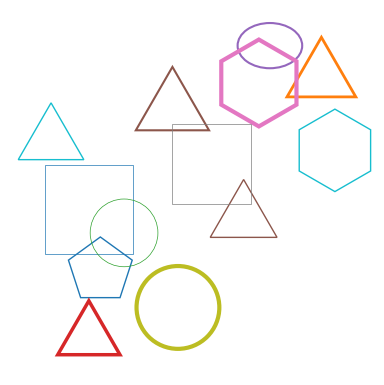[{"shape": "square", "thickness": 0.5, "radius": 0.57, "center": [0.231, 0.456]}, {"shape": "pentagon", "thickness": 1, "radius": 0.44, "center": [0.261, 0.297]}, {"shape": "triangle", "thickness": 2, "radius": 0.52, "center": [0.835, 0.8]}, {"shape": "circle", "thickness": 0.5, "radius": 0.44, "center": [0.322, 0.395]}, {"shape": "triangle", "thickness": 2.5, "radius": 0.47, "center": [0.231, 0.125]}, {"shape": "oval", "thickness": 1.5, "radius": 0.42, "center": [0.701, 0.881]}, {"shape": "triangle", "thickness": 1, "radius": 0.5, "center": [0.633, 0.434]}, {"shape": "triangle", "thickness": 1.5, "radius": 0.55, "center": [0.448, 0.716]}, {"shape": "hexagon", "thickness": 3, "radius": 0.56, "center": [0.672, 0.784]}, {"shape": "square", "thickness": 0.5, "radius": 0.52, "center": [0.549, 0.574]}, {"shape": "circle", "thickness": 3, "radius": 0.54, "center": [0.462, 0.201]}, {"shape": "triangle", "thickness": 1, "radius": 0.49, "center": [0.133, 0.634]}, {"shape": "hexagon", "thickness": 1, "radius": 0.54, "center": [0.87, 0.609]}]